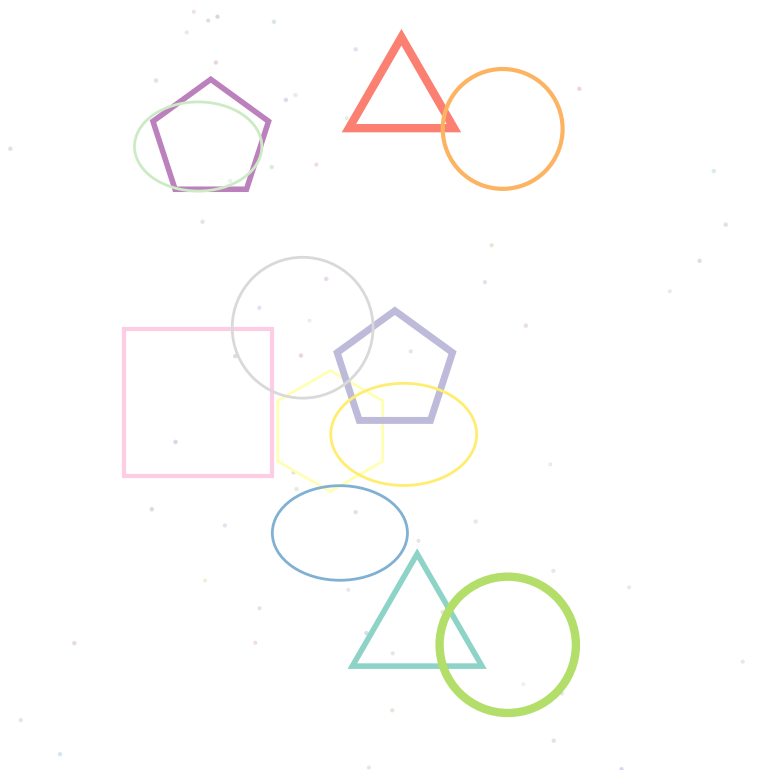[{"shape": "triangle", "thickness": 2, "radius": 0.49, "center": [0.542, 0.184]}, {"shape": "hexagon", "thickness": 1, "radius": 0.39, "center": [0.429, 0.44]}, {"shape": "pentagon", "thickness": 2.5, "radius": 0.39, "center": [0.513, 0.518]}, {"shape": "triangle", "thickness": 3, "radius": 0.39, "center": [0.521, 0.873]}, {"shape": "oval", "thickness": 1, "radius": 0.44, "center": [0.441, 0.308]}, {"shape": "circle", "thickness": 1.5, "radius": 0.39, "center": [0.653, 0.833]}, {"shape": "circle", "thickness": 3, "radius": 0.44, "center": [0.659, 0.163]}, {"shape": "square", "thickness": 1.5, "radius": 0.48, "center": [0.257, 0.477]}, {"shape": "circle", "thickness": 1, "radius": 0.46, "center": [0.393, 0.574]}, {"shape": "pentagon", "thickness": 2, "radius": 0.39, "center": [0.274, 0.818]}, {"shape": "oval", "thickness": 1, "radius": 0.41, "center": [0.257, 0.81]}, {"shape": "oval", "thickness": 1, "radius": 0.47, "center": [0.524, 0.436]}]